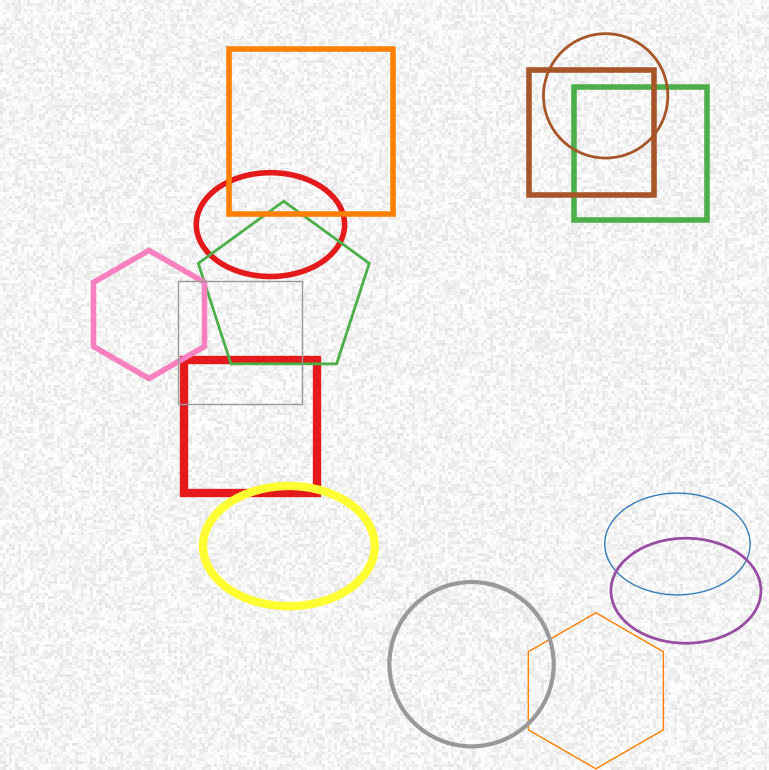[{"shape": "square", "thickness": 3, "radius": 0.43, "center": [0.325, 0.446]}, {"shape": "oval", "thickness": 2, "radius": 0.48, "center": [0.351, 0.708]}, {"shape": "oval", "thickness": 0.5, "radius": 0.47, "center": [0.88, 0.294]}, {"shape": "pentagon", "thickness": 1, "radius": 0.58, "center": [0.369, 0.622]}, {"shape": "square", "thickness": 2, "radius": 0.43, "center": [0.832, 0.8]}, {"shape": "oval", "thickness": 1, "radius": 0.49, "center": [0.891, 0.233]}, {"shape": "hexagon", "thickness": 0.5, "radius": 0.51, "center": [0.774, 0.103]}, {"shape": "square", "thickness": 2, "radius": 0.53, "center": [0.404, 0.829]}, {"shape": "oval", "thickness": 3, "radius": 0.56, "center": [0.375, 0.291]}, {"shape": "square", "thickness": 2, "radius": 0.41, "center": [0.768, 0.828]}, {"shape": "circle", "thickness": 1, "radius": 0.4, "center": [0.787, 0.875]}, {"shape": "hexagon", "thickness": 2, "radius": 0.42, "center": [0.193, 0.592]}, {"shape": "circle", "thickness": 1.5, "radius": 0.53, "center": [0.612, 0.137]}, {"shape": "square", "thickness": 0.5, "radius": 0.4, "center": [0.311, 0.555]}]